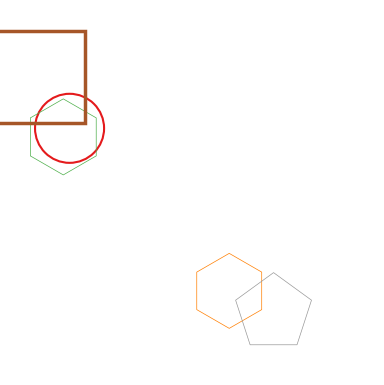[{"shape": "circle", "thickness": 1.5, "radius": 0.45, "center": [0.181, 0.667]}, {"shape": "hexagon", "thickness": 0.5, "radius": 0.49, "center": [0.164, 0.644]}, {"shape": "hexagon", "thickness": 0.5, "radius": 0.49, "center": [0.595, 0.245]}, {"shape": "square", "thickness": 2.5, "radius": 0.6, "center": [0.101, 0.801]}, {"shape": "pentagon", "thickness": 0.5, "radius": 0.52, "center": [0.711, 0.188]}]